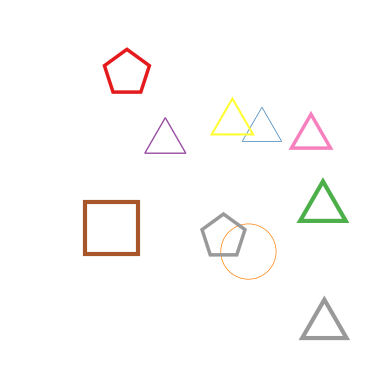[{"shape": "pentagon", "thickness": 2.5, "radius": 0.31, "center": [0.33, 0.81]}, {"shape": "triangle", "thickness": 0.5, "radius": 0.3, "center": [0.68, 0.662]}, {"shape": "triangle", "thickness": 3, "radius": 0.34, "center": [0.839, 0.46]}, {"shape": "triangle", "thickness": 1, "radius": 0.31, "center": [0.429, 0.633]}, {"shape": "circle", "thickness": 0.5, "radius": 0.36, "center": [0.645, 0.347]}, {"shape": "triangle", "thickness": 1.5, "radius": 0.31, "center": [0.604, 0.682]}, {"shape": "square", "thickness": 3, "radius": 0.34, "center": [0.291, 0.408]}, {"shape": "triangle", "thickness": 2.5, "radius": 0.29, "center": [0.808, 0.645]}, {"shape": "pentagon", "thickness": 2.5, "radius": 0.29, "center": [0.581, 0.385]}, {"shape": "triangle", "thickness": 3, "radius": 0.33, "center": [0.843, 0.155]}]